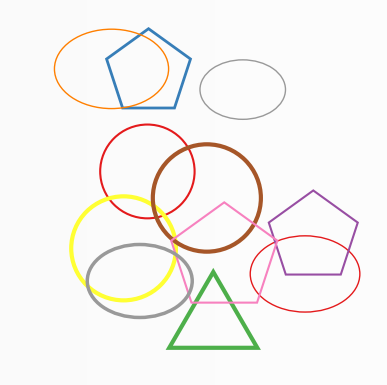[{"shape": "circle", "thickness": 1.5, "radius": 0.61, "center": [0.38, 0.555]}, {"shape": "oval", "thickness": 1, "radius": 0.71, "center": [0.787, 0.288]}, {"shape": "pentagon", "thickness": 2, "radius": 0.57, "center": [0.383, 0.812]}, {"shape": "triangle", "thickness": 3, "radius": 0.66, "center": [0.55, 0.162]}, {"shape": "pentagon", "thickness": 1.5, "radius": 0.6, "center": [0.808, 0.385]}, {"shape": "oval", "thickness": 1, "radius": 0.74, "center": [0.288, 0.821]}, {"shape": "circle", "thickness": 3, "radius": 0.68, "center": [0.319, 0.355]}, {"shape": "circle", "thickness": 3, "radius": 0.7, "center": [0.534, 0.486]}, {"shape": "pentagon", "thickness": 1.5, "radius": 0.72, "center": [0.579, 0.33]}, {"shape": "oval", "thickness": 2.5, "radius": 0.68, "center": [0.361, 0.27]}, {"shape": "oval", "thickness": 1, "radius": 0.55, "center": [0.626, 0.767]}]